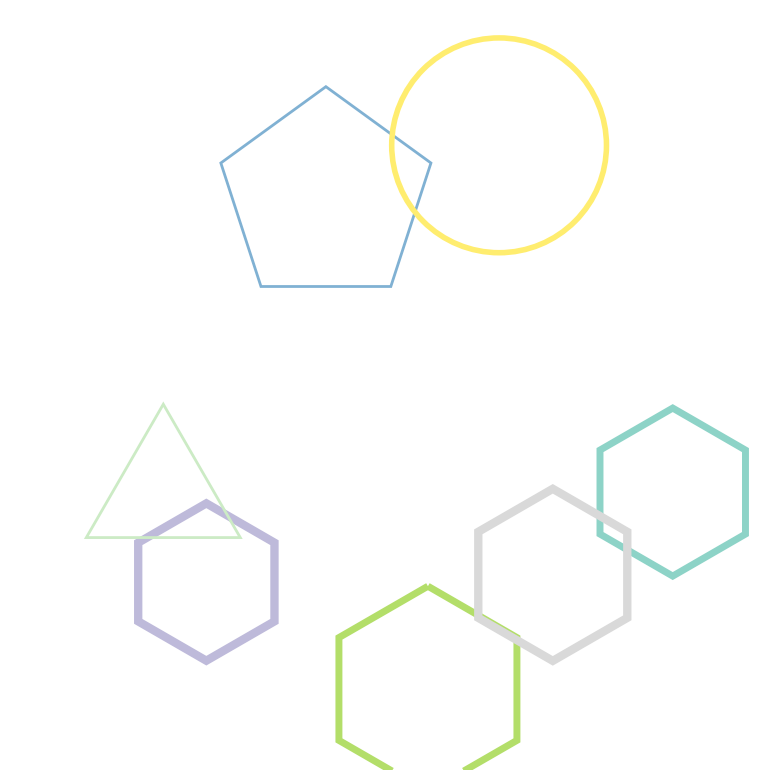[{"shape": "hexagon", "thickness": 2.5, "radius": 0.55, "center": [0.874, 0.361]}, {"shape": "hexagon", "thickness": 3, "radius": 0.51, "center": [0.268, 0.244]}, {"shape": "pentagon", "thickness": 1, "radius": 0.72, "center": [0.423, 0.744]}, {"shape": "hexagon", "thickness": 2.5, "radius": 0.67, "center": [0.556, 0.105]}, {"shape": "hexagon", "thickness": 3, "radius": 0.56, "center": [0.718, 0.253]}, {"shape": "triangle", "thickness": 1, "radius": 0.58, "center": [0.212, 0.36]}, {"shape": "circle", "thickness": 2, "radius": 0.7, "center": [0.648, 0.811]}]